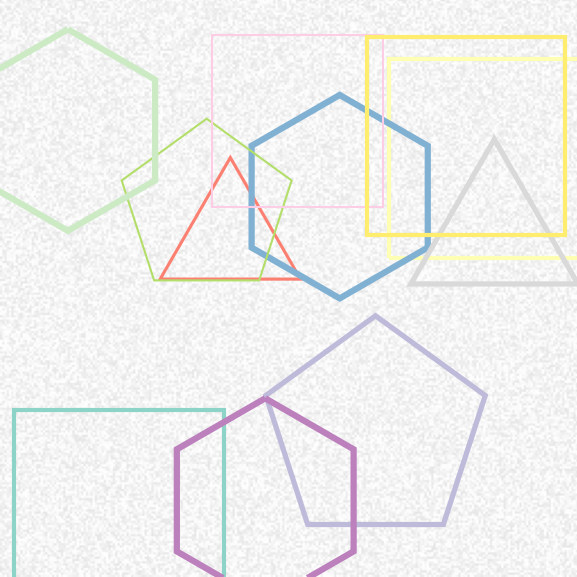[{"shape": "square", "thickness": 2, "radius": 0.91, "center": [0.205, 0.107]}, {"shape": "square", "thickness": 2, "radius": 0.86, "center": [0.846, 0.725]}, {"shape": "pentagon", "thickness": 2.5, "radius": 1.0, "center": [0.65, 0.253]}, {"shape": "triangle", "thickness": 1.5, "radius": 0.7, "center": [0.399, 0.586]}, {"shape": "hexagon", "thickness": 3, "radius": 0.88, "center": [0.588, 0.659]}, {"shape": "pentagon", "thickness": 1, "radius": 0.77, "center": [0.358, 0.639]}, {"shape": "square", "thickness": 1, "radius": 0.74, "center": [0.515, 0.79]}, {"shape": "triangle", "thickness": 2.5, "radius": 0.84, "center": [0.856, 0.591]}, {"shape": "hexagon", "thickness": 3, "radius": 0.88, "center": [0.459, 0.133]}, {"shape": "hexagon", "thickness": 3, "radius": 0.87, "center": [0.118, 0.774]}, {"shape": "square", "thickness": 2, "radius": 0.86, "center": [0.807, 0.764]}]